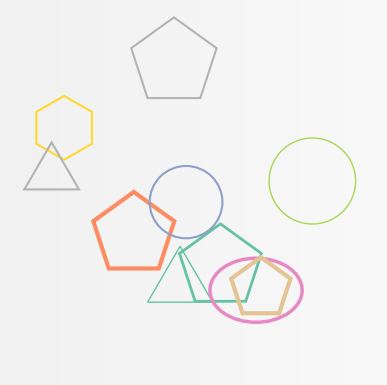[{"shape": "triangle", "thickness": 1, "radius": 0.48, "center": [0.465, 0.264]}, {"shape": "pentagon", "thickness": 2, "radius": 0.56, "center": [0.569, 0.307]}, {"shape": "pentagon", "thickness": 3, "radius": 0.55, "center": [0.345, 0.392]}, {"shape": "circle", "thickness": 1.5, "radius": 0.47, "center": [0.48, 0.475]}, {"shape": "oval", "thickness": 2.5, "radius": 0.59, "center": [0.661, 0.246]}, {"shape": "circle", "thickness": 1, "radius": 0.56, "center": [0.806, 0.53]}, {"shape": "hexagon", "thickness": 1.5, "radius": 0.41, "center": [0.166, 0.668]}, {"shape": "pentagon", "thickness": 3, "radius": 0.4, "center": [0.673, 0.251]}, {"shape": "triangle", "thickness": 1.5, "radius": 0.41, "center": [0.133, 0.549]}, {"shape": "pentagon", "thickness": 1.5, "radius": 0.58, "center": [0.449, 0.839]}]